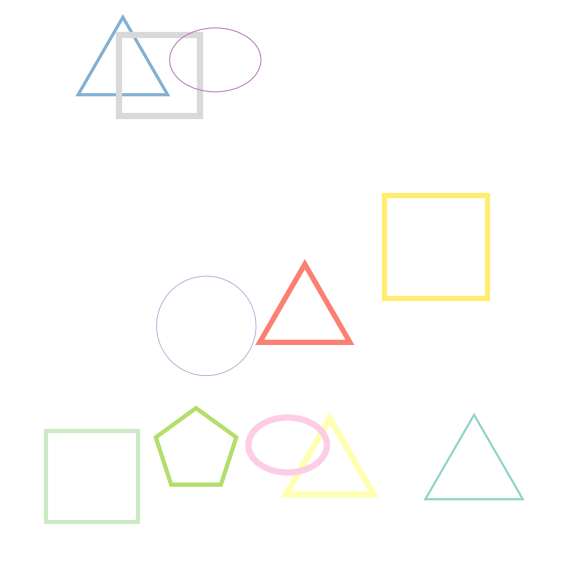[{"shape": "triangle", "thickness": 1, "radius": 0.49, "center": [0.821, 0.183]}, {"shape": "triangle", "thickness": 3, "radius": 0.44, "center": [0.571, 0.187]}, {"shape": "circle", "thickness": 0.5, "radius": 0.43, "center": [0.357, 0.435]}, {"shape": "triangle", "thickness": 2.5, "radius": 0.45, "center": [0.528, 0.451]}, {"shape": "triangle", "thickness": 1.5, "radius": 0.45, "center": [0.213, 0.88]}, {"shape": "pentagon", "thickness": 2, "radius": 0.37, "center": [0.339, 0.219]}, {"shape": "oval", "thickness": 3, "radius": 0.34, "center": [0.498, 0.229]}, {"shape": "square", "thickness": 3, "radius": 0.35, "center": [0.277, 0.869]}, {"shape": "oval", "thickness": 0.5, "radius": 0.4, "center": [0.373, 0.895]}, {"shape": "square", "thickness": 2, "radius": 0.4, "center": [0.159, 0.174]}, {"shape": "square", "thickness": 2.5, "radius": 0.44, "center": [0.754, 0.572]}]